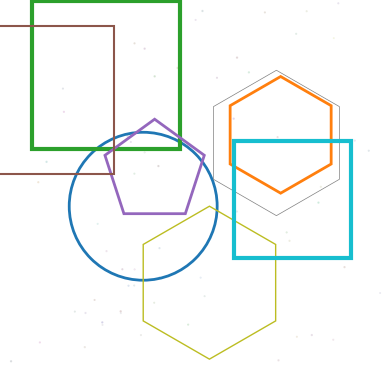[{"shape": "circle", "thickness": 2, "radius": 0.96, "center": [0.372, 0.464]}, {"shape": "hexagon", "thickness": 2, "radius": 0.76, "center": [0.729, 0.65]}, {"shape": "square", "thickness": 3, "radius": 0.96, "center": [0.276, 0.805]}, {"shape": "pentagon", "thickness": 2, "radius": 0.68, "center": [0.402, 0.555]}, {"shape": "square", "thickness": 1.5, "radius": 0.96, "center": [0.103, 0.739]}, {"shape": "hexagon", "thickness": 0.5, "radius": 0.94, "center": [0.718, 0.629]}, {"shape": "hexagon", "thickness": 1, "radius": 0.99, "center": [0.544, 0.266]}, {"shape": "square", "thickness": 3, "radius": 0.76, "center": [0.759, 0.482]}]